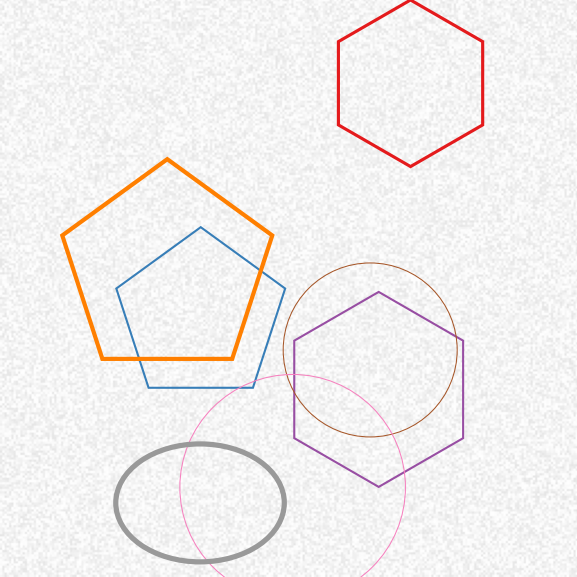[{"shape": "hexagon", "thickness": 1.5, "radius": 0.72, "center": [0.711, 0.855]}, {"shape": "pentagon", "thickness": 1, "radius": 0.77, "center": [0.348, 0.452]}, {"shape": "hexagon", "thickness": 1, "radius": 0.84, "center": [0.656, 0.325]}, {"shape": "pentagon", "thickness": 2, "radius": 0.96, "center": [0.29, 0.532]}, {"shape": "circle", "thickness": 0.5, "radius": 0.75, "center": [0.641, 0.393]}, {"shape": "circle", "thickness": 0.5, "radius": 0.98, "center": [0.507, 0.155]}, {"shape": "oval", "thickness": 2.5, "radius": 0.73, "center": [0.346, 0.128]}]